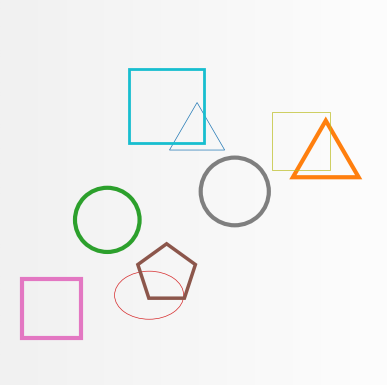[{"shape": "triangle", "thickness": 0.5, "radius": 0.41, "center": [0.509, 0.651]}, {"shape": "triangle", "thickness": 3, "radius": 0.49, "center": [0.841, 0.589]}, {"shape": "circle", "thickness": 3, "radius": 0.42, "center": [0.277, 0.429]}, {"shape": "oval", "thickness": 0.5, "radius": 0.45, "center": [0.385, 0.233]}, {"shape": "pentagon", "thickness": 2.5, "radius": 0.39, "center": [0.43, 0.289]}, {"shape": "square", "thickness": 3, "radius": 0.38, "center": [0.133, 0.2]}, {"shape": "circle", "thickness": 3, "radius": 0.44, "center": [0.606, 0.503]}, {"shape": "square", "thickness": 0.5, "radius": 0.38, "center": [0.777, 0.633]}, {"shape": "square", "thickness": 2, "radius": 0.48, "center": [0.429, 0.724]}]